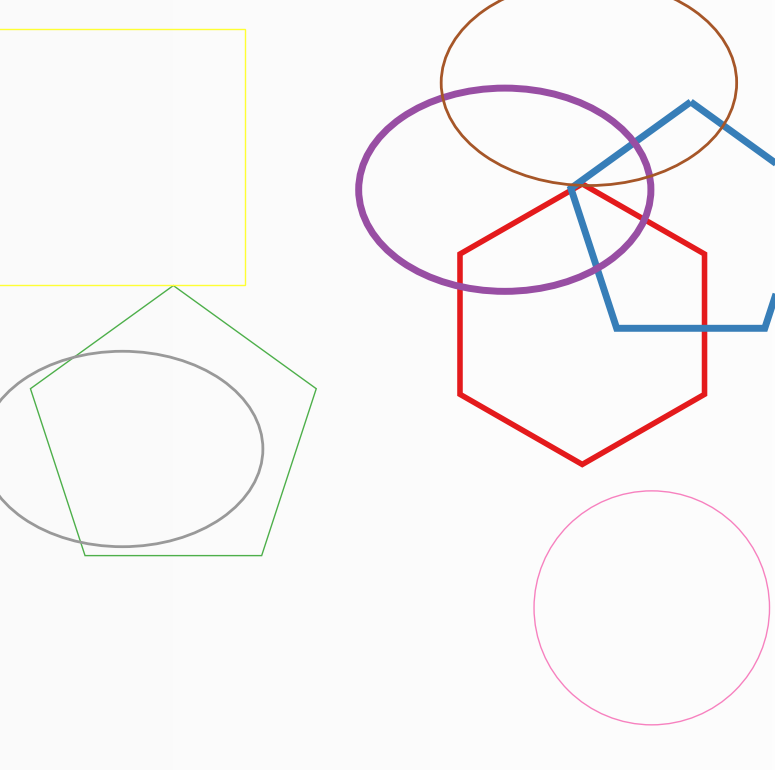[{"shape": "hexagon", "thickness": 2, "radius": 0.91, "center": [0.751, 0.579]}, {"shape": "pentagon", "thickness": 2.5, "radius": 0.81, "center": [0.891, 0.705]}, {"shape": "pentagon", "thickness": 0.5, "radius": 0.97, "center": [0.224, 0.435]}, {"shape": "oval", "thickness": 2.5, "radius": 0.94, "center": [0.651, 0.754]}, {"shape": "square", "thickness": 0.5, "radius": 0.83, "center": [0.151, 0.796]}, {"shape": "oval", "thickness": 1, "radius": 0.95, "center": [0.76, 0.892]}, {"shape": "circle", "thickness": 0.5, "radius": 0.76, "center": [0.841, 0.211]}, {"shape": "oval", "thickness": 1, "radius": 0.91, "center": [0.158, 0.417]}]